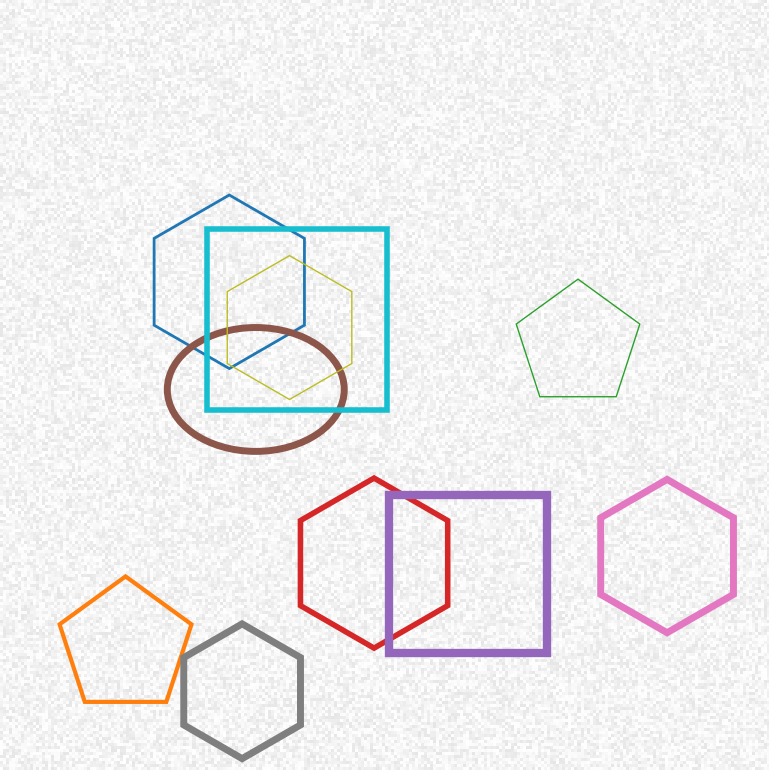[{"shape": "hexagon", "thickness": 1, "radius": 0.56, "center": [0.298, 0.634]}, {"shape": "pentagon", "thickness": 1.5, "radius": 0.45, "center": [0.163, 0.161]}, {"shape": "pentagon", "thickness": 0.5, "radius": 0.42, "center": [0.751, 0.553]}, {"shape": "hexagon", "thickness": 2, "radius": 0.55, "center": [0.486, 0.269]}, {"shape": "square", "thickness": 3, "radius": 0.51, "center": [0.608, 0.255]}, {"shape": "oval", "thickness": 2.5, "radius": 0.57, "center": [0.332, 0.494]}, {"shape": "hexagon", "thickness": 2.5, "radius": 0.5, "center": [0.866, 0.278]}, {"shape": "hexagon", "thickness": 2.5, "radius": 0.44, "center": [0.314, 0.102]}, {"shape": "hexagon", "thickness": 0.5, "radius": 0.47, "center": [0.376, 0.575]}, {"shape": "square", "thickness": 2, "radius": 0.59, "center": [0.386, 0.585]}]